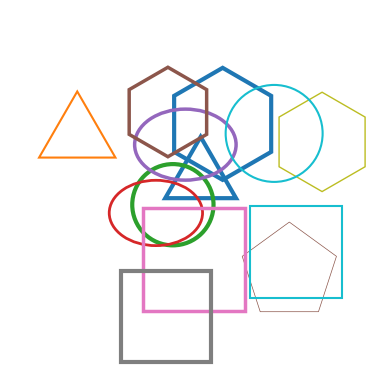[{"shape": "hexagon", "thickness": 3, "radius": 0.73, "center": [0.578, 0.678]}, {"shape": "triangle", "thickness": 3, "radius": 0.53, "center": [0.521, 0.538]}, {"shape": "triangle", "thickness": 1.5, "radius": 0.57, "center": [0.201, 0.648]}, {"shape": "circle", "thickness": 3, "radius": 0.53, "center": [0.449, 0.468]}, {"shape": "oval", "thickness": 2, "radius": 0.61, "center": [0.405, 0.447]}, {"shape": "oval", "thickness": 2.5, "radius": 0.66, "center": [0.481, 0.624]}, {"shape": "hexagon", "thickness": 2.5, "radius": 0.58, "center": [0.436, 0.709]}, {"shape": "pentagon", "thickness": 0.5, "radius": 0.64, "center": [0.752, 0.294]}, {"shape": "square", "thickness": 2.5, "radius": 0.67, "center": [0.504, 0.327]}, {"shape": "square", "thickness": 3, "radius": 0.59, "center": [0.431, 0.178]}, {"shape": "hexagon", "thickness": 1, "radius": 0.65, "center": [0.837, 0.631]}, {"shape": "square", "thickness": 1.5, "radius": 0.6, "center": [0.768, 0.345]}, {"shape": "circle", "thickness": 1.5, "radius": 0.63, "center": [0.712, 0.653]}]